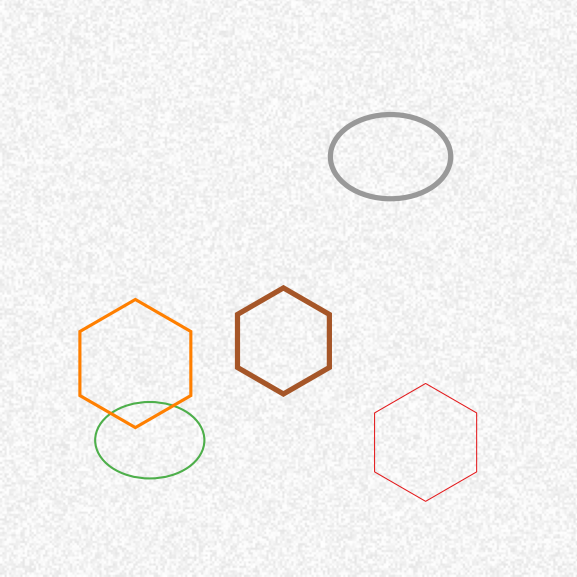[{"shape": "hexagon", "thickness": 0.5, "radius": 0.51, "center": [0.737, 0.233]}, {"shape": "oval", "thickness": 1, "radius": 0.47, "center": [0.259, 0.237]}, {"shape": "hexagon", "thickness": 1.5, "radius": 0.55, "center": [0.234, 0.37]}, {"shape": "hexagon", "thickness": 2.5, "radius": 0.46, "center": [0.491, 0.409]}, {"shape": "oval", "thickness": 2.5, "radius": 0.52, "center": [0.676, 0.728]}]